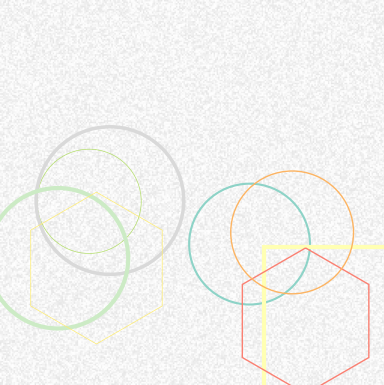[{"shape": "circle", "thickness": 1.5, "radius": 0.78, "center": [0.648, 0.366]}, {"shape": "square", "thickness": 3, "radius": 0.98, "center": [0.883, 0.162]}, {"shape": "hexagon", "thickness": 1, "radius": 0.95, "center": [0.794, 0.166]}, {"shape": "circle", "thickness": 1, "radius": 0.8, "center": [0.759, 0.396]}, {"shape": "circle", "thickness": 0.5, "radius": 0.68, "center": [0.231, 0.477]}, {"shape": "circle", "thickness": 2.5, "radius": 0.96, "center": [0.286, 0.479]}, {"shape": "circle", "thickness": 3, "radius": 0.91, "center": [0.151, 0.329]}, {"shape": "hexagon", "thickness": 0.5, "radius": 0.99, "center": [0.251, 0.304]}]